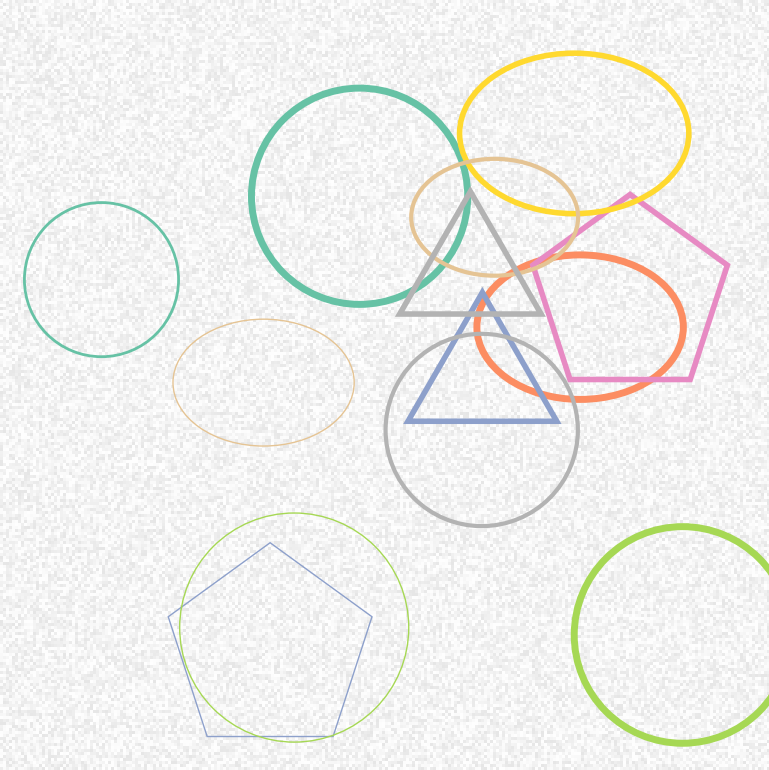[{"shape": "circle", "thickness": 1, "radius": 0.5, "center": [0.132, 0.637]}, {"shape": "circle", "thickness": 2.5, "radius": 0.7, "center": [0.467, 0.745]}, {"shape": "oval", "thickness": 2.5, "radius": 0.67, "center": [0.753, 0.575]}, {"shape": "triangle", "thickness": 2, "radius": 0.56, "center": [0.626, 0.509]}, {"shape": "pentagon", "thickness": 0.5, "radius": 0.7, "center": [0.351, 0.156]}, {"shape": "pentagon", "thickness": 2, "radius": 0.66, "center": [0.818, 0.615]}, {"shape": "circle", "thickness": 0.5, "radius": 0.74, "center": [0.382, 0.185]}, {"shape": "circle", "thickness": 2.5, "radius": 0.7, "center": [0.886, 0.175]}, {"shape": "oval", "thickness": 2, "radius": 0.74, "center": [0.746, 0.827]}, {"shape": "oval", "thickness": 1.5, "radius": 0.54, "center": [0.642, 0.718]}, {"shape": "oval", "thickness": 0.5, "radius": 0.59, "center": [0.342, 0.503]}, {"shape": "circle", "thickness": 1.5, "radius": 0.62, "center": [0.626, 0.442]}, {"shape": "triangle", "thickness": 2, "radius": 0.53, "center": [0.611, 0.645]}]